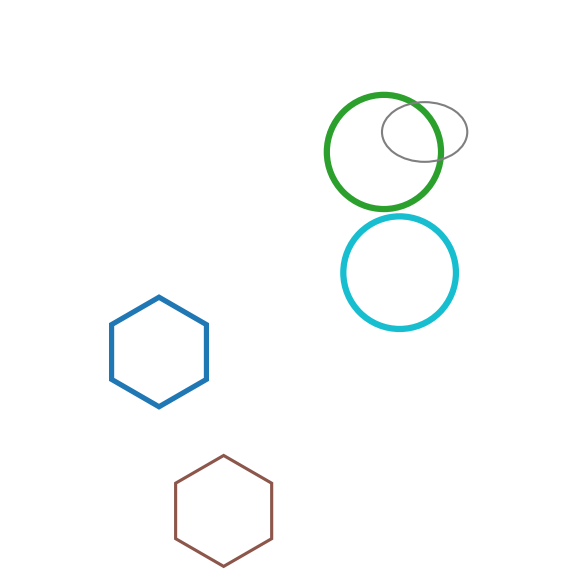[{"shape": "hexagon", "thickness": 2.5, "radius": 0.47, "center": [0.275, 0.39]}, {"shape": "circle", "thickness": 3, "radius": 0.49, "center": [0.665, 0.736]}, {"shape": "hexagon", "thickness": 1.5, "radius": 0.48, "center": [0.387, 0.114]}, {"shape": "oval", "thickness": 1, "radius": 0.37, "center": [0.735, 0.771]}, {"shape": "circle", "thickness": 3, "radius": 0.49, "center": [0.692, 0.527]}]